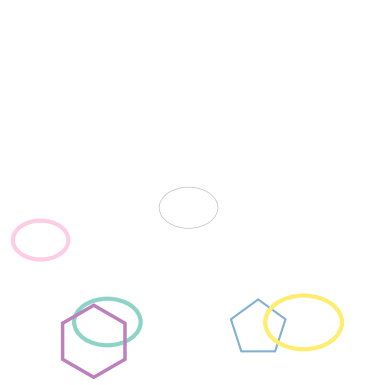[{"shape": "oval", "thickness": 3, "radius": 0.43, "center": [0.279, 0.164]}, {"shape": "oval", "thickness": 0.5, "radius": 0.38, "center": [0.49, 0.46]}, {"shape": "pentagon", "thickness": 1.5, "radius": 0.37, "center": [0.671, 0.148]}, {"shape": "oval", "thickness": 3, "radius": 0.36, "center": [0.106, 0.376]}, {"shape": "hexagon", "thickness": 2.5, "radius": 0.47, "center": [0.244, 0.114]}, {"shape": "oval", "thickness": 3, "radius": 0.5, "center": [0.789, 0.163]}]